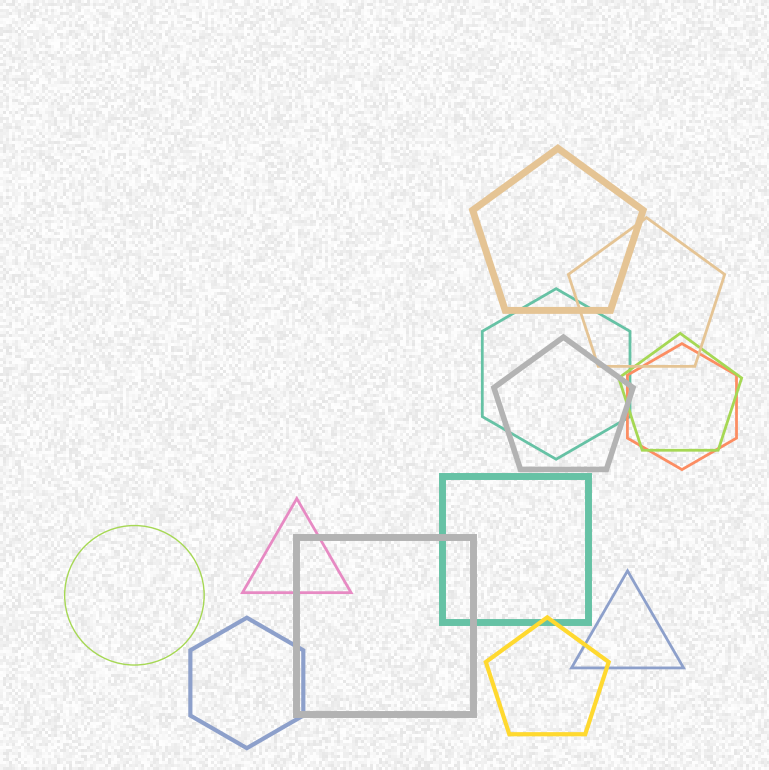[{"shape": "square", "thickness": 2.5, "radius": 0.47, "center": [0.669, 0.287]}, {"shape": "hexagon", "thickness": 1, "radius": 0.55, "center": [0.722, 0.514]}, {"shape": "hexagon", "thickness": 1, "radius": 0.41, "center": [0.886, 0.472]}, {"shape": "hexagon", "thickness": 1.5, "radius": 0.42, "center": [0.321, 0.113]}, {"shape": "triangle", "thickness": 1, "radius": 0.42, "center": [0.815, 0.175]}, {"shape": "triangle", "thickness": 1, "radius": 0.41, "center": [0.385, 0.271]}, {"shape": "pentagon", "thickness": 1, "radius": 0.42, "center": [0.883, 0.483]}, {"shape": "circle", "thickness": 0.5, "radius": 0.45, "center": [0.175, 0.227]}, {"shape": "pentagon", "thickness": 1.5, "radius": 0.42, "center": [0.711, 0.114]}, {"shape": "pentagon", "thickness": 1, "radius": 0.53, "center": [0.84, 0.611]}, {"shape": "pentagon", "thickness": 2.5, "radius": 0.58, "center": [0.725, 0.691]}, {"shape": "square", "thickness": 2.5, "radius": 0.58, "center": [0.499, 0.188]}, {"shape": "pentagon", "thickness": 2, "radius": 0.47, "center": [0.732, 0.467]}]